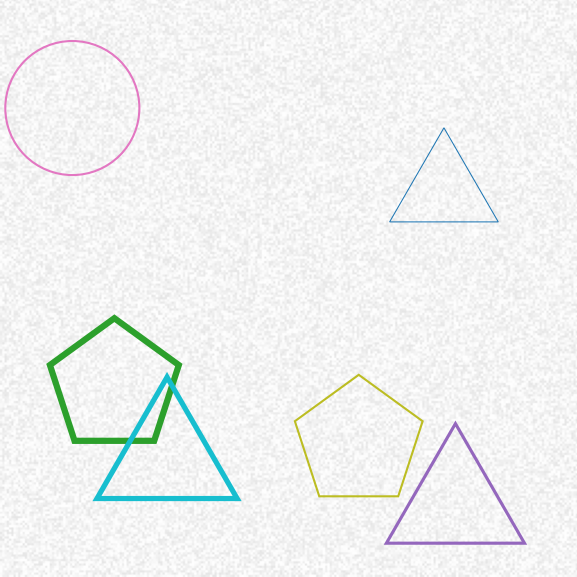[{"shape": "triangle", "thickness": 0.5, "radius": 0.54, "center": [0.769, 0.669]}, {"shape": "pentagon", "thickness": 3, "radius": 0.59, "center": [0.198, 0.331]}, {"shape": "triangle", "thickness": 1.5, "radius": 0.69, "center": [0.789, 0.128]}, {"shape": "circle", "thickness": 1, "radius": 0.58, "center": [0.125, 0.812]}, {"shape": "pentagon", "thickness": 1, "radius": 0.58, "center": [0.621, 0.234]}, {"shape": "triangle", "thickness": 2.5, "radius": 0.7, "center": [0.289, 0.206]}]